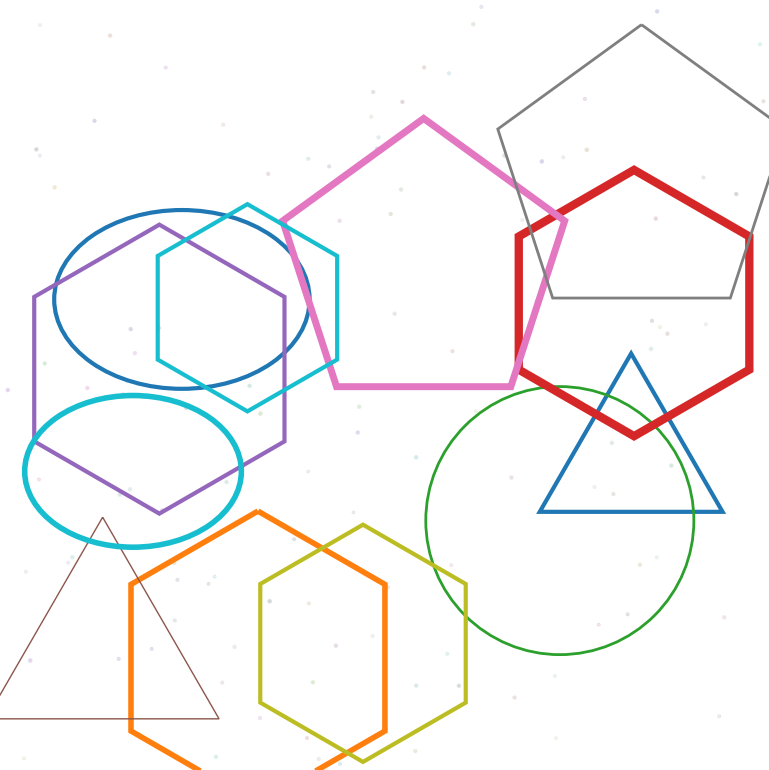[{"shape": "oval", "thickness": 1.5, "radius": 0.83, "center": [0.236, 0.611]}, {"shape": "triangle", "thickness": 1.5, "radius": 0.69, "center": [0.82, 0.404]}, {"shape": "hexagon", "thickness": 2, "radius": 0.95, "center": [0.335, 0.146]}, {"shape": "circle", "thickness": 1, "radius": 0.87, "center": [0.727, 0.324]}, {"shape": "hexagon", "thickness": 3, "radius": 0.86, "center": [0.823, 0.606]}, {"shape": "hexagon", "thickness": 1.5, "radius": 0.94, "center": [0.207, 0.521]}, {"shape": "triangle", "thickness": 0.5, "radius": 0.87, "center": [0.133, 0.154]}, {"shape": "pentagon", "thickness": 2.5, "radius": 0.96, "center": [0.55, 0.654]}, {"shape": "pentagon", "thickness": 1, "radius": 0.98, "center": [0.833, 0.772]}, {"shape": "hexagon", "thickness": 1.5, "radius": 0.77, "center": [0.471, 0.165]}, {"shape": "hexagon", "thickness": 1.5, "radius": 0.67, "center": [0.321, 0.6]}, {"shape": "oval", "thickness": 2, "radius": 0.7, "center": [0.173, 0.388]}]